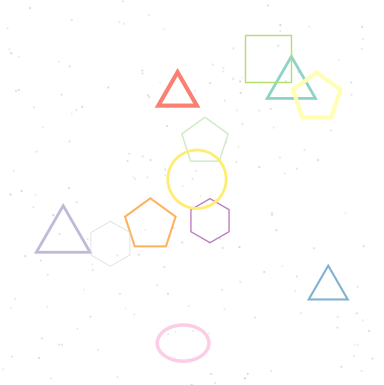[{"shape": "triangle", "thickness": 2, "radius": 0.36, "center": [0.757, 0.781]}, {"shape": "pentagon", "thickness": 3, "radius": 0.32, "center": [0.823, 0.747]}, {"shape": "triangle", "thickness": 2, "radius": 0.4, "center": [0.164, 0.385]}, {"shape": "triangle", "thickness": 3, "radius": 0.29, "center": [0.461, 0.755]}, {"shape": "triangle", "thickness": 1.5, "radius": 0.29, "center": [0.853, 0.251]}, {"shape": "pentagon", "thickness": 1.5, "radius": 0.35, "center": [0.39, 0.416]}, {"shape": "square", "thickness": 1, "radius": 0.3, "center": [0.696, 0.848]}, {"shape": "oval", "thickness": 2.5, "radius": 0.34, "center": [0.476, 0.109]}, {"shape": "hexagon", "thickness": 0.5, "radius": 0.29, "center": [0.287, 0.367]}, {"shape": "hexagon", "thickness": 1, "radius": 0.29, "center": [0.545, 0.427]}, {"shape": "pentagon", "thickness": 1, "radius": 0.32, "center": [0.532, 0.632]}, {"shape": "circle", "thickness": 2, "radius": 0.38, "center": [0.512, 0.534]}]